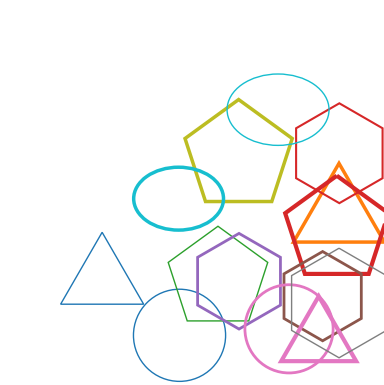[{"shape": "triangle", "thickness": 1, "radius": 0.62, "center": [0.265, 0.272]}, {"shape": "circle", "thickness": 1, "radius": 0.6, "center": [0.466, 0.129]}, {"shape": "triangle", "thickness": 2.5, "radius": 0.68, "center": [0.881, 0.439]}, {"shape": "pentagon", "thickness": 1, "radius": 0.68, "center": [0.566, 0.276]}, {"shape": "pentagon", "thickness": 3, "radius": 0.71, "center": [0.875, 0.403]}, {"shape": "hexagon", "thickness": 1.5, "radius": 0.65, "center": [0.881, 0.602]}, {"shape": "hexagon", "thickness": 2, "radius": 0.62, "center": [0.621, 0.27]}, {"shape": "hexagon", "thickness": 2, "radius": 0.58, "center": [0.838, 0.231]}, {"shape": "circle", "thickness": 2, "radius": 0.57, "center": [0.751, 0.146]}, {"shape": "triangle", "thickness": 3, "radius": 0.56, "center": [0.828, 0.118]}, {"shape": "hexagon", "thickness": 1, "radius": 0.71, "center": [0.881, 0.213]}, {"shape": "pentagon", "thickness": 2.5, "radius": 0.73, "center": [0.62, 0.595]}, {"shape": "oval", "thickness": 2.5, "radius": 0.58, "center": [0.464, 0.484]}, {"shape": "oval", "thickness": 1, "radius": 0.66, "center": [0.722, 0.715]}]